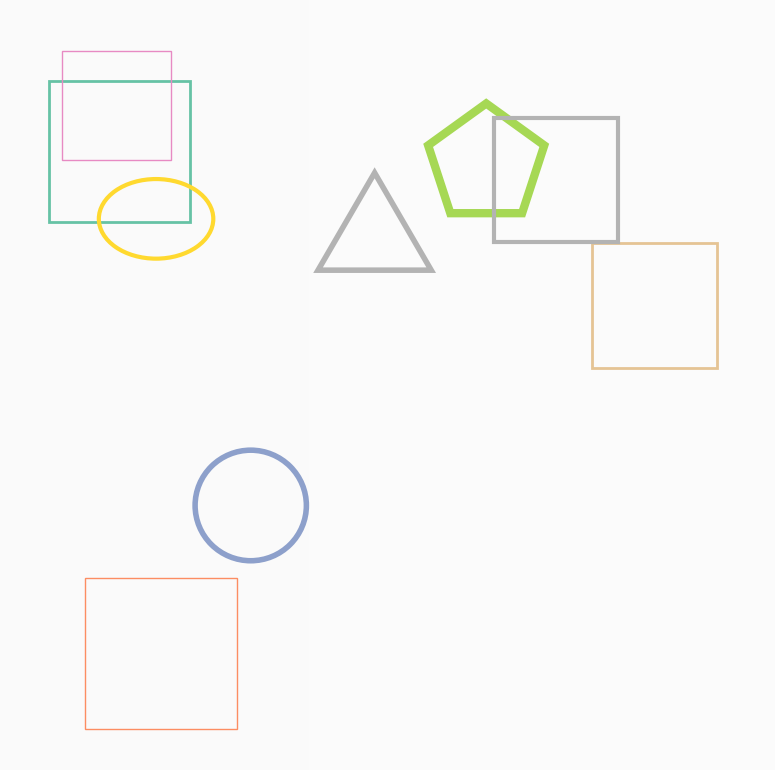[{"shape": "square", "thickness": 1, "radius": 0.46, "center": [0.154, 0.803]}, {"shape": "square", "thickness": 0.5, "radius": 0.49, "center": [0.208, 0.151]}, {"shape": "circle", "thickness": 2, "radius": 0.36, "center": [0.324, 0.344]}, {"shape": "square", "thickness": 0.5, "radius": 0.35, "center": [0.151, 0.863]}, {"shape": "pentagon", "thickness": 3, "radius": 0.39, "center": [0.627, 0.787]}, {"shape": "oval", "thickness": 1.5, "radius": 0.37, "center": [0.201, 0.716]}, {"shape": "square", "thickness": 1, "radius": 0.41, "center": [0.845, 0.603]}, {"shape": "triangle", "thickness": 2, "radius": 0.42, "center": [0.483, 0.691]}, {"shape": "square", "thickness": 1.5, "radius": 0.4, "center": [0.717, 0.767]}]